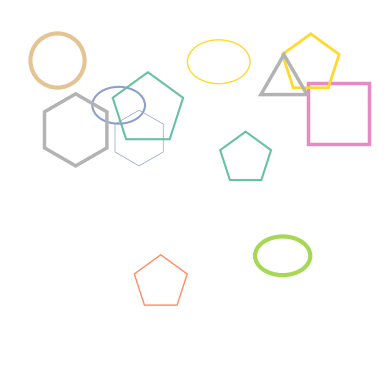[{"shape": "pentagon", "thickness": 1.5, "radius": 0.48, "center": [0.384, 0.716]}, {"shape": "pentagon", "thickness": 1.5, "radius": 0.35, "center": [0.638, 0.589]}, {"shape": "pentagon", "thickness": 1, "radius": 0.36, "center": [0.418, 0.266]}, {"shape": "hexagon", "thickness": 0.5, "radius": 0.36, "center": [0.361, 0.641]}, {"shape": "oval", "thickness": 1.5, "radius": 0.34, "center": [0.308, 0.727]}, {"shape": "square", "thickness": 2.5, "radius": 0.4, "center": [0.879, 0.706]}, {"shape": "oval", "thickness": 3, "radius": 0.36, "center": [0.734, 0.336]}, {"shape": "pentagon", "thickness": 2, "radius": 0.39, "center": [0.807, 0.835]}, {"shape": "oval", "thickness": 1, "radius": 0.41, "center": [0.568, 0.84]}, {"shape": "circle", "thickness": 3, "radius": 0.35, "center": [0.149, 0.843]}, {"shape": "hexagon", "thickness": 2.5, "radius": 0.47, "center": [0.197, 0.663]}, {"shape": "triangle", "thickness": 2.5, "radius": 0.35, "center": [0.738, 0.789]}]